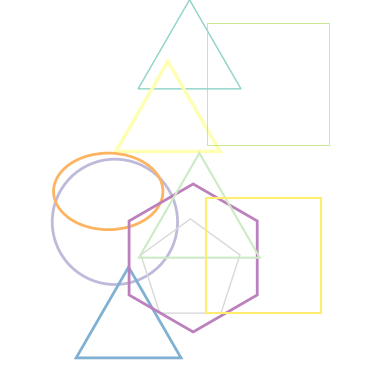[{"shape": "triangle", "thickness": 1, "radius": 0.77, "center": [0.492, 0.846]}, {"shape": "triangle", "thickness": 2.5, "radius": 0.78, "center": [0.436, 0.685]}, {"shape": "circle", "thickness": 2, "radius": 0.81, "center": [0.298, 0.424]}, {"shape": "triangle", "thickness": 2, "radius": 0.79, "center": [0.334, 0.149]}, {"shape": "oval", "thickness": 2, "radius": 0.71, "center": [0.281, 0.503]}, {"shape": "square", "thickness": 0.5, "radius": 0.79, "center": [0.695, 0.781]}, {"shape": "pentagon", "thickness": 1, "radius": 0.68, "center": [0.495, 0.296]}, {"shape": "hexagon", "thickness": 2, "radius": 0.96, "center": [0.502, 0.33]}, {"shape": "triangle", "thickness": 1.5, "radius": 0.91, "center": [0.518, 0.421]}, {"shape": "square", "thickness": 1.5, "radius": 0.75, "center": [0.684, 0.336]}]